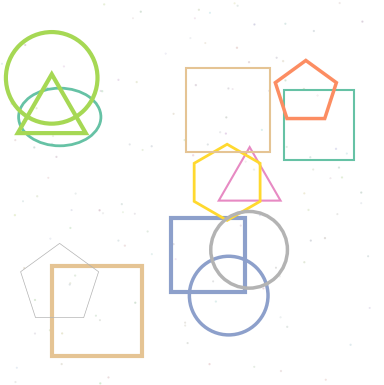[{"shape": "oval", "thickness": 2, "radius": 0.53, "center": [0.155, 0.696]}, {"shape": "square", "thickness": 1.5, "radius": 0.45, "center": [0.827, 0.675]}, {"shape": "pentagon", "thickness": 2.5, "radius": 0.42, "center": [0.794, 0.76]}, {"shape": "circle", "thickness": 2.5, "radius": 0.51, "center": [0.594, 0.232]}, {"shape": "square", "thickness": 3, "radius": 0.48, "center": [0.539, 0.337]}, {"shape": "triangle", "thickness": 1.5, "radius": 0.46, "center": [0.648, 0.525]}, {"shape": "circle", "thickness": 3, "radius": 0.59, "center": [0.134, 0.798]}, {"shape": "triangle", "thickness": 3, "radius": 0.51, "center": [0.134, 0.705]}, {"shape": "hexagon", "thickness": 2, "radius": 0.49, "center": [0.59, 0.526]}, {"shape": "square", "thickness": 3, "radius": 0.58, "center": [0.251, 0.192]}, {"shape": "square", "thickness": 1.5, "radius": 0.54, "center": [0.593, 0.715]}, {"shape": "pentagon", "thickness": 0.5, "radius": 0.53, "center": [0.155, 0.261]}, {"shape": "circle", "thickness": 2.5, "radius": 0.5, "center": [0.647, 0.351]}]